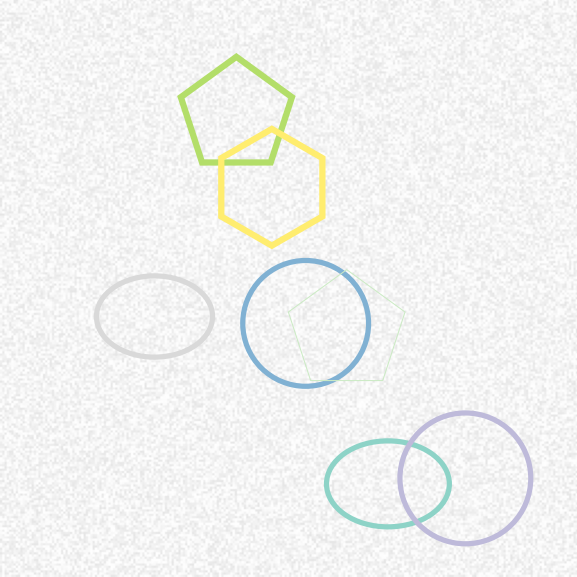[{"shape": "oval", "thickness": 2.5, "radius": 0.53, "center": [0.672, 0.161]}, {"shape": "circle", "thickness": 2.5, "radius": 0.57, "center": [0.806, 0.171]}, {"shape": "circle", "thickness": 2.5, "radius": 0.54, "center": [0.529, 0.439]}, {"shape": "pentagon", "thickness": 3, "radius": 0.51, "center": [0.409, 0.8]}, {"shape": "oval", "thickness": 2.5, "radius": 0.5, "center": [0.268, 0.451]}, {"shape": "pentagon", "thickness": 0.5, "radius": 0.53, "center": [0.6, 0.426]}, {"shape": "hexagon", "thickness": 3, "radius": 0.51, "center": [0.471, 0.675]}]